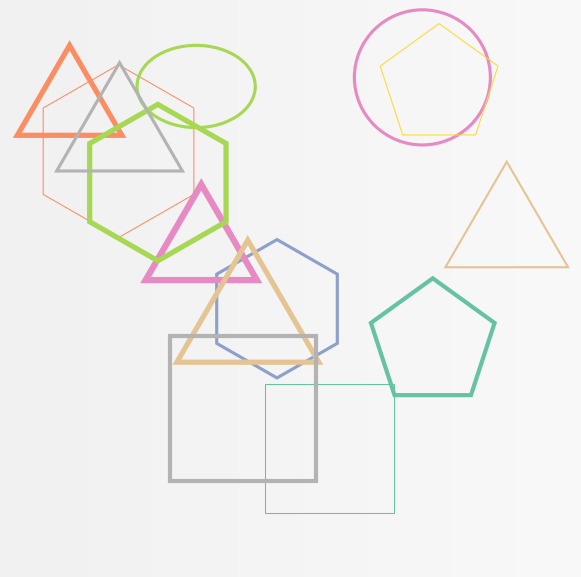[{"shape": "square", "thickness": 0.5, "radius": 0.55, "center": [0.567, 0.223]}, {"shape": "pentagon", "thickness": 2, "radius": 0.56, "center": [0.745, 0.405]}, {"shape": "hexagon", "thickness": 0.5, "radius": 0.75, "center": [0.204, 0.737]}, {"shape": "triangle", "thickness": 2.5, "radius": 0.52, "center": [0.12, 0.817]}, {"shape": "hexagon", "thickness": 1.5, "radius": 0.6, "center": [0.477, 0.464]}, {"shape": "triangle", "thickness": 3, "radius": 0.55, "center": [0.346, 0.569]}, {"shape": "circle", "thickness": 1.5, "radius": 0.59, "center": [0.727, 0.865]}, {"shape": "hexagon", "thickness": 2.5, "radius": 0.68, "center": [0.272, 0.683]}, {"shape": "oval", "thickness": 1.5, "radius": 0.51, "center": [0.337, 0.849]}, {"shape": "pentagon", "thickness": 0.5, "radius": 0.53, "center": [0.755, 0.852]}, {"shape": "triangle", "thickness": 2.5, "radius": 0.7, "center": [0.426, 0.442]}, {"shape": "triangle", "thickness": 1, "radius": 0.61, "center": [0.872, 0.597]}, {"shape": "triangle", "thickness": 1.5, "radius": 0.62, "center": [0.206, 0.766]}, {"shape": "square", "thickness": 2, "radius": 0.63, "center": [0.418, 0.291]}]